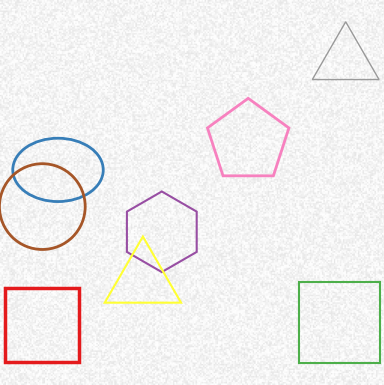[{"shape": "square", "thickness": 2.5, "radius": 0.48, "center": [0.109, 0.156]}, {"shape": "oval", "thickness": 2, "radius": 0.59, "center": [0.151, 0.559]}, {"shape": "square", "thickness": 1.5, "radius": 0.52, "center": [0.882, 0.163]}, {"shape": "hexagon", "thickness": 1.5, "radius": 0.52, "center": [0.42, 0.398]}, {"shape": "triangle", "thickness": 1.5, "radius": 0.57, "center": [0.371, 0.271]}, {"shape": "circle", "thickness": 2, "radius": 0.56, "center": [0.11, 0.463]}, {"shape": "pentagon", "thickness": 2, "radius": 0.56, "center": [0.645, 0.633]}, {"shape": "triangle", "thickness": 1, "radius": 0.5, "center": [0.898, 0.843]}]